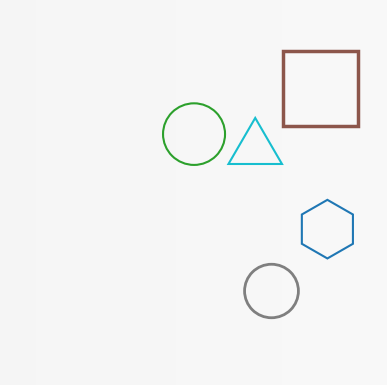[{"shape": "hexagon", "thickness": 1.5, "radius": 0.38, "center": [0.845, 0.405]}, {"shape": "circle", "thickness": 1.5, "radius": 0.4, "center": [0.501, 0.652]}, {"shape": "square", "thickness": 2.5, "radius": 0.49, "center": [0.827, 0.77]}, {"shape": "circle", "thickness": 2, "radius": 0.35, "center": [0.701, 0.244]}, {"shape": "triangle", "thickness": 1.5, "radius": 0.4, "center": [0.659, 0.614]}]